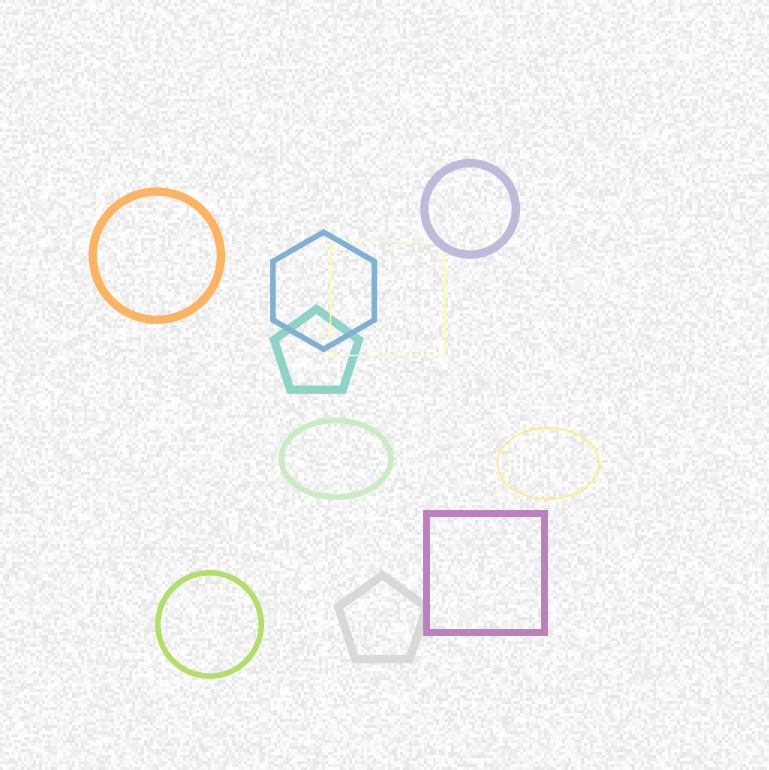[{"shape": "pentagon", "thickness": 3, "radius": 0.29, "center": [0.411, 0.541]}, {"shape": "square", "thickness": 0.5, "radius": 0.37, "center": [0.503, 0.613]}, {"shape": "circle", "thickness": 3, "radius": 0.3, "center": [0.611, 0.729]}, {"shape": "hexagon", "thickness": 2, "radius": 0.38, "center": [0.42, 0.622]}, {"shape": "circle", "thickness": 3, "radius": 0.42, "center": [0.204, 0.668]}, {"shape": "circle", "thickness": 2, "radius": 0.34, "center": [0.272, 0.189]}, {"shape": "pentagon", "thickness": 3, "radius": 0.3, "center": [0.497, 0.193]}, {"shape": "square", "thickness": 2.5, "radius": 0.38, "center": [0.63, 0.256]}, {"shape": "oval", "thickness": 2, "radius": 0.36, "center": [0.436, 0.404]}, {"shape": "oval", "thickness": 0.5, "radius": 0.33, "center": [0.712, 0.398]}]